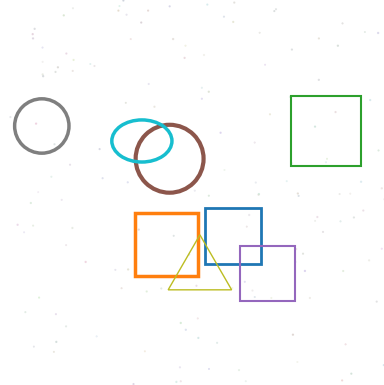[{"shape": "square", "thickness": 2, "radius": 0.36, "center": [0.606, 0.387]}, {"shape": "square", "thickness": 2.5, "radius": 0.41, "center": [0.433, 0.364]}, {"shape": "square", "thickness": 1.5, "radius": 0.46, "center": [0.847, 0.659]}, {"shape": "square", "thickness": 1.5, "radius": 0.36, "center": [0.695, 0.289]}, {"shape": "circle", "thickness": 3, "radius": 0.44, "center": [0.441, 0.588]}, {"shape": "circle", "thickness": 2.5, "radius": 0.35, "center": [0.109, 0.673]}, {"shape": "triangle", "thickness": 1, "radius": 0.48, "center": [0.519, 0.295]}, {"shape": "oval", "thickness": 2.5, "radius": 0.39, "center": [0.369, 0.634]}]